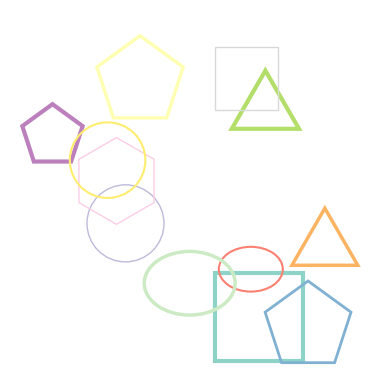[{"shape": "square", "thickness": 3, "radius": 0.57, "center": [0.673, 0.177]}, {"shape": "pentagon", "thickness": 2.5, "radius": 0.59, "center": [0.364, 0.789]}, {"shape": "circle", "thickness": 1, "radius": 0.5, "center": [0.326, 0.42]}, {"shape": "oval", "thickness": 1.5, "radius": 0.42, "center": [0.652, 0.301]}, {"shape": "pentagon", "thickness": 2, "radius": 0.59, "center": [0.8, 0.153]}, {"shape": "triangle", "thickness": 2.5, "radius": 0.49, "center": [0.844, 0.36]}, {"shape": "triangle", "thickness": 3, "radius": 0.5, "center": [0.689, 0.716]}, {"shape": "hexagon", "thickness": 1, "radius": 0.56, "center": [0.303, 0.53]}, {"shape": "square", "thickness": 1, "radius": 0.41, "center": [0.639, 0.797]}, {"shape": "pentagon", "thickness": 3, "radius": 0.41, "center": [0.136, 0.647]}, {"shape": "oval", "thickness": 2.5, "radius": 0.59, "center": [0.493, 0.264]}, {"shape": "circle", "thickness": 1.5, "radius": 0.49, "center": [0.279, 0.584]}]